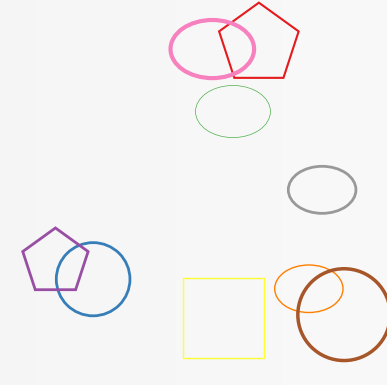[{"shape": "pentagon", "thickness": 1.5, "radius": 0.54, "center": [0.668, 0.885]}, {"shape": "circle", "thickness": 2, "radius": 0.48, "center": [0.24, 0.275]}, {"shape": "oval", "thickness": 0.5, "radius": 0.48, "center": [0.601, 0.71]}, {"shape": "pentagon", "thickness": 2, "radius": 0.44, "center": [0.143, 0.319]}, {"shape": "oval", "thickness": 1, "radius": 0.44, "center": [0.797, 0.25]}, {"shape": "square", "thickness": 1, "radius": 0.52, "center": [0.577, 0.175]}, {"shape": "circle", "thickness": 2.5, "radius": 0.6, "center": [0.888, 0.183]}, {"shape": "oval", "thickness": 3, "radius": 0.54, "center": [0.548, 0.873]}, {"shape": "oval", "thickness": 2, "radius": 0.44, "center": [0.831, 0.507]}]